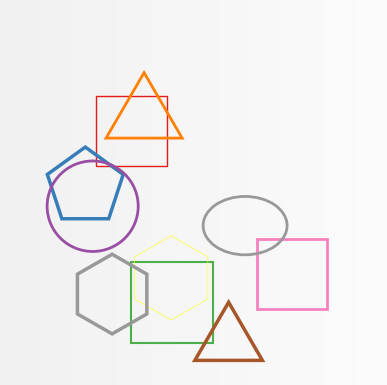[{"shape": "square", "thickness": 1, "radius": 0.46, "center": [0.339, 0.66]}, {"shape": "pentagon", "thickness": 2.5, "radius": 0.51, "center": [0.22, 0.515]}, {"shape": "square", "thickness": 1.5, "radius": 0.53, "center": [0.445, 0.214]}, {"shape": "circle", "thickness": 2, "radius": 0.59, "center": [0.239, 0.464]}, {"shape": "triangle", "thickness": 2, "radius": 0.57, "center": [0.372, 0.698]}, {"shape": "hexagon", "thickness": 0.5, "radius": 0.55, "center": [0.442, 0.278]}, {"shape": "triangle", "thickness": 2.5, "radius": 0.5, "center": [0.59, 0.114]}, {"shape": "square", "thickness": 2, "radius": 0.45, "center": [0.753, 0.288]}, {"shape": "hexagon", "thickness": 2.5, "radius": 0.52, "center": [0.289, 0.236]}, {"shape": "oval", "thickness": 2, "radius": 0.54, "center": [0.633, 0.414]}]